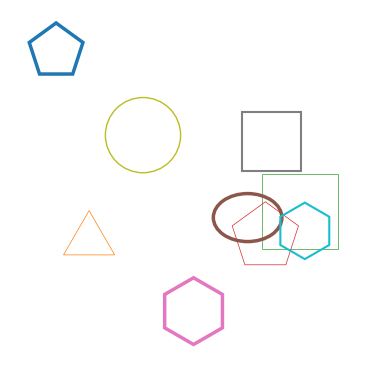[{"shape": "pentagon", "thickness": 2.5, "radius": 0.37, "center": [0.146, 0.867]}, {"shape": "triangle", "thickness": 0.5, "radius": 0.38, "center": [0.231, 0.376]}, {"shape": "square", "thickness": 0.5, "radius": 0.49, "center": [0.78, 0.45]}, {"shape": "pentagon", "thickness": 0.5, "radius": 0.45, "center": [0.689, 0.385]}, {"shape": "oval", "thickness": 2.5, "radius": 0.45, "center": [0.643, 0.435]}, {"shape": "hexagon", "thickness": 2.5, "radius": 0.43, "center": [0.503, 0.192]}, {"shape": "square", "thickness": 1.5, "radius": 0.38, "center": [0.706, 0.633]}, {"shape": "circle", "thickness": 1, "radius": 0.49, "center": [0.371, 0.649]}, {"shape": "hexagon", "thickness": 1.5, "radius": 0.37, "center": [0.792, 0.4]}]